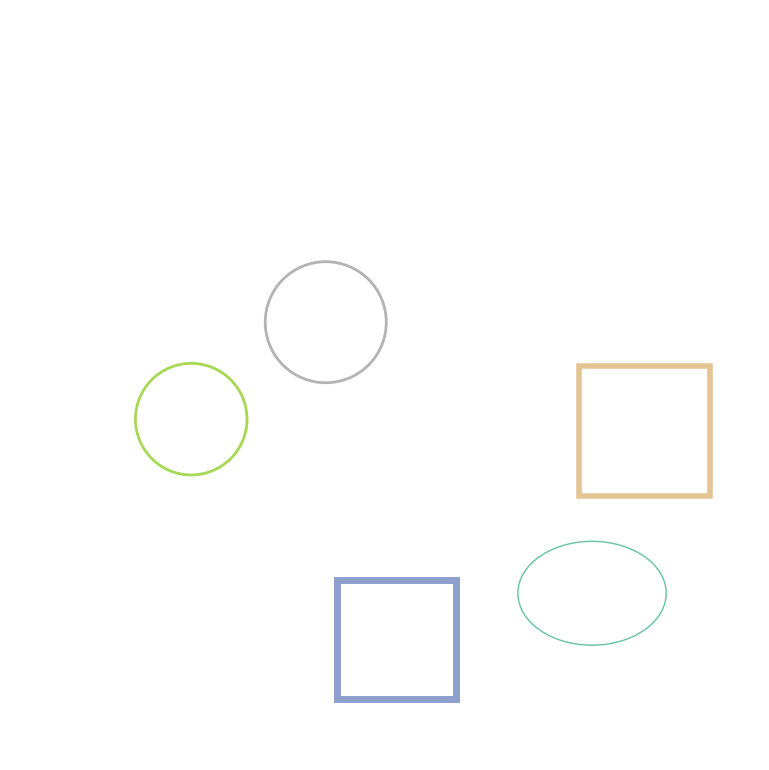[{"shape": "oval", "thickness": 0.5, "radius": 0.48, "center": [0.769, 0.23]}, {"shape": "square", "thickness": 2.5, "radius": 0.39, "center": [0.515, 0.17]}, {"shape": "circle", "thickness": 1, "radius": 0.36, "center": [0.248, 0.456]}, {"shape": "square", "thickness": 2, "radius": 0.42, "center": [0.837, 0.44]}, {"shape": "circle", "thickness": 1, "radius": 0.39, "center": [0.423, 0.582]}]